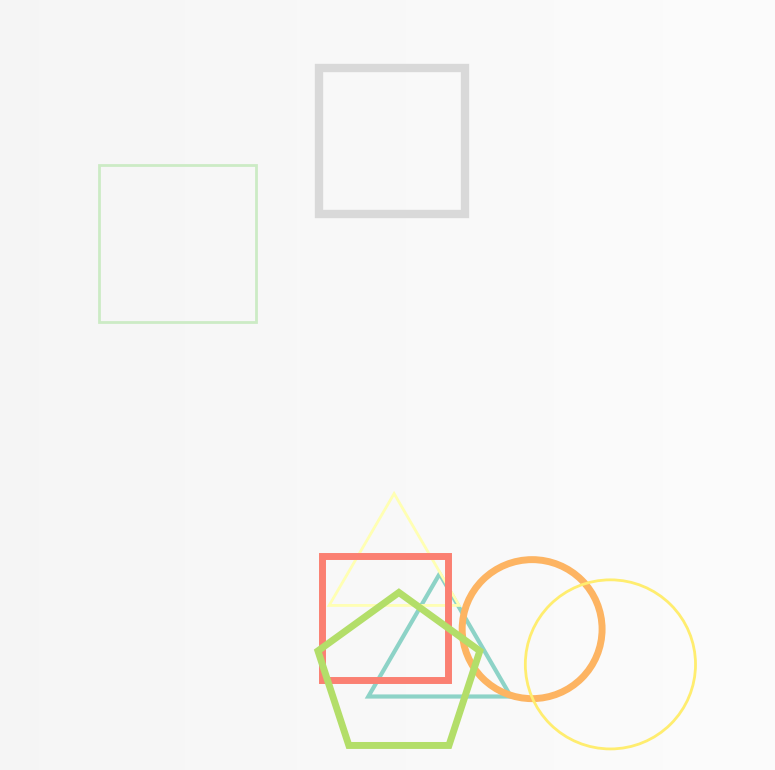[{"shape": "triangle", "thickness": 1.5, "radius": 0.53, "center": [0.567, 0.149]}, {"shape": "triangle", "thickness": 1, "radius": 0.48, "center": [0.509, 0.262]}, {"shape": "square", "thickness": 2.5, "radius": 0.4, "center": [0.497, 0.197]}, {"shape": "circle", "thickness": 2.5, "radius": 0.45, "center": [0.687, 0.183]}, {"shape": "pentagon", "thickness": 2.5, "radius": 0.55, "center": [0.515, 0.121]}, {"shape": "square", "thickness": 3, "radius": 0.47, "center": [0.506, 0.817]}, {"shape": "square", "thickness": 1, "radius": 0.51, "center": [0.229, 0.684]}, {"shape": "circle", "thickness": 1, "radius": 0.55, "center": [0.788, 0.137]}]